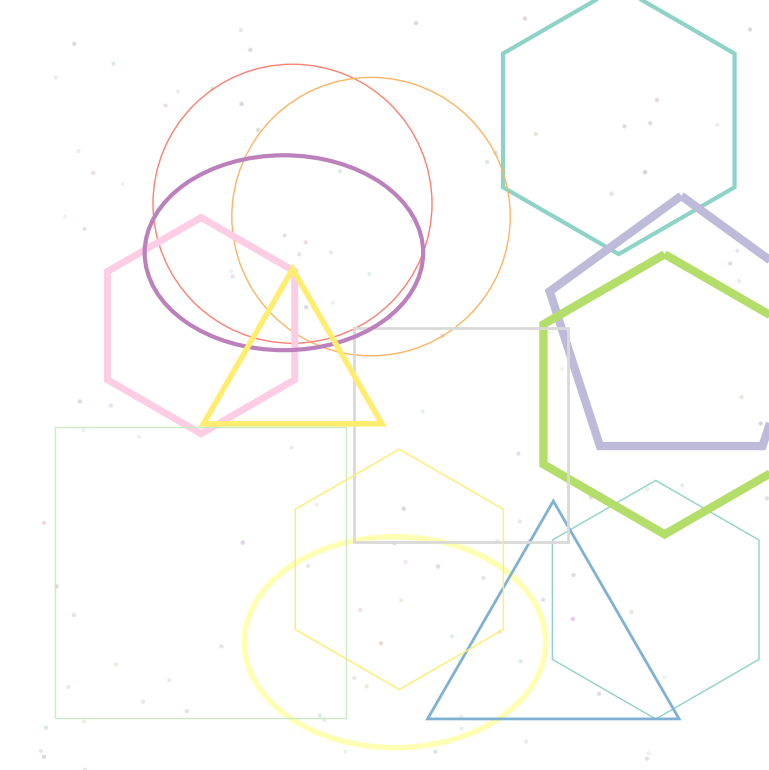[{"shape": "hexagon", "thickness": 0.5, "radius": 0.77, "center": [0.852, 0.221]}, {"shape": "hexagon", "thickness": 1.5, "radius": 0.87, "center": [0.804, 0.844]}, {"shape": "oval", "thickness": 2, "radius": 0.98, "center": [0.513, 0.166]}, {"shape": "pentagon", "thickness": 3, "radius": 0.9, "center": [0.885, 0.566]}, {"shape": "circle", "thickness": 0.5, "radius": 0.91, "center": [0.38, 0.735]}, {"shape": "triangle", "thickness": 1, "radius": 0.94, "center": [0.719, 0.161]}, {"shape": "circle", "thickness": 0.5, "radius": 0.9, "center": [0.482, 0.719]}, {"shape": "hexagon", "thickness": 3, "radius": 0.91, "center": [0.863, 0.488]}, {"shape": "hexagon", "thickness": 2.5, "radius": 0.7, "center": [0.261, 0.577]}, {"shape": "square", "thickness": 1, "radius": 0.69, "center": [0.598, 0.435]}, {"shape": "oval", "thickness": 1.5, "radius": 0.9, "center": [0.369, 0.672]}, {"shape": "square", "thickness": 0.5, "radius": 0.94, "center": [0.261, 0.256]}, {"shape": "hexagon", "thickness": 0.5, "radius": 0.78, "center": [0.519, 0.261]}, {"shape": "triangle", "thickness": 2, "radius": 0.67, "center": [0.38, 0.517]}]